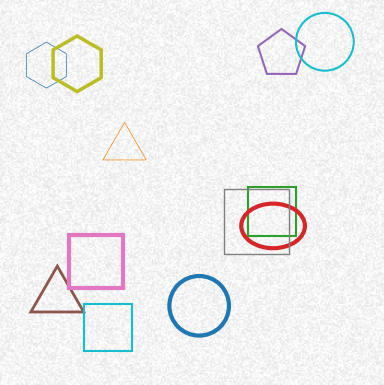[{"shape": "hexagon", "thickness": 0.5, "radius": 0.3, "center": [0.121, 0.831]}, {"shape": "circle", "thickness": 3, "radius": 0.39, "center": [0.517, 0.206]}, {"shape": "triangle", "thickness": 0.5, "radius": 0.33, "center": [0.324, 0.617]}, {"shape": "square", "thickness": 1.5, "radius": 0.32, "center": [0.707, 0.451]}, {"shape": "oval", "thickness": 3, "radius": 0.41, "center": [0.709, 0.413]}, {"shape": "pentagon", "thickness": 1.5, "radius": 0.32, "center": [0.731, 0.86]}, {"shape": "triangle", "thickness": 2, "radius": 0.4, "center": [0.149, 0.229]}, {"shape": "square", "thickness": 3, "radius": 0.35, "center": [0.249, 0.321]}, {"shape": "square", "thickness": 1, "radius": 0.42, "center": [0.666, 0.426]}, {"shape": "hexagon", "thickness": 2.5, "radius": 0.36, "center": [0.2, 0.834]}, {"shape": "square", "thickness": 1.5, "radius": 0.31, "center": [0.28, 0.149]}, {"shape": "circle", "thickness": 1.5, "radius": 0.38, "center": [0.844, 0.891]}]